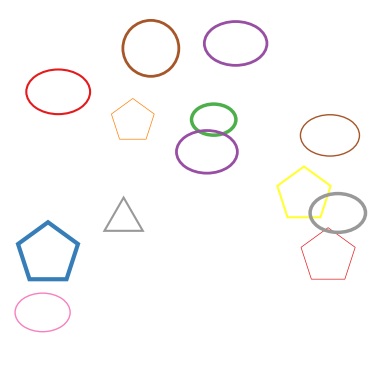[{"shape": "pentagon", "thickness": 0.5, "radius": 0.37, "center": [0.852, 0.335]}, {"shape": "oval", "thickness": 1.5, "radius": 0.41, "center": [0.151, 0.761]}, {"shape": "pentagon", "thickness": 3, "radius": 0.41, "center": [0.125, 0.341]}, {"shape": "oval", "thickness": 2.5, "radius": 0.29, "center": [0.555, 0.689]}, {"shape": "oval", "thickness": 2, "radius": 0.4, "center": [0.537, 0.606]}, {"shape": "oval", "thickness": 2, "radius": 0.41, "center": [0.612, 0.887]}, {"shape": "pentagon", "thickness": 0.5, "radius": 0.29, "center": [0.345, 0.686]}, {"shape": "pentagon", "thickness": 1.5, "radius": 0.36, "center": [0.79, 0.495]}, {"shape": "circle", "thickness": 2, "radius": 0.36, "center": [0.392, 0.874]}, {"shape": "oval", "thickness": 1, "radius": 0.38, "center": [0.857, 0.648]}, {"shape": "oval", "thickness": 1, "radius": 0.36, "center": [0.111, 0.189]}, {"shape": "oval", "thickness": 2.5, "radius": 0.36, "center": [0.877, 0.447]}, {"shape": "triangle", "thickness": 1.5, "radius": 0.29, "center": [0.321, 0.429]}]